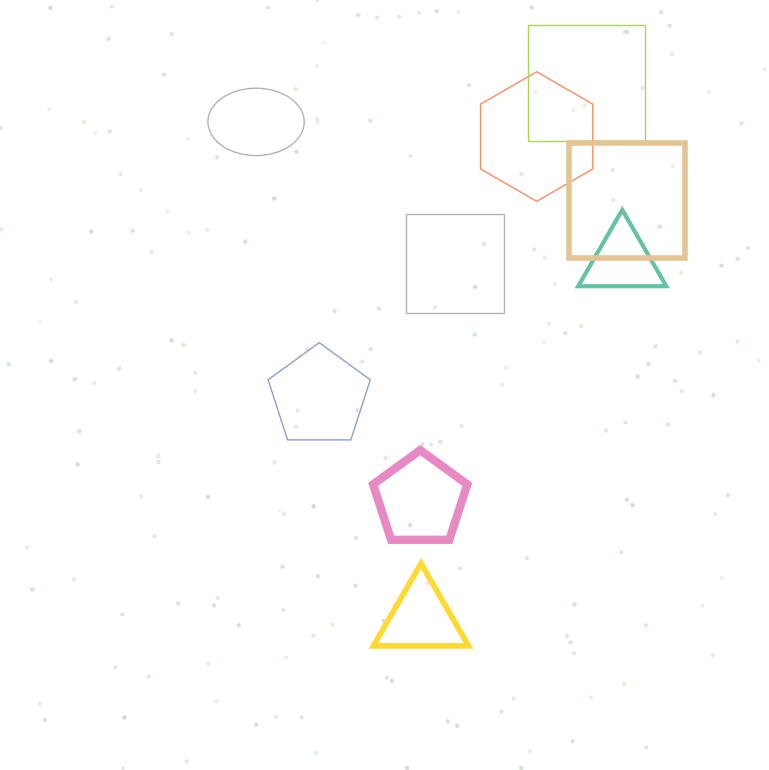[{"shape": "triangle", "thickness": 1.5, "radius": 0.33, "center": [0.808, 0.661]}, {"shape": "hexagon", "thickness": 0.5, "radius": 0.42, "center": [0.697, 0.823]}, {"shape": "pentagon", "thickness": 0.5, "radius": 0.35, "center": [0.415, 0.485]}, {"shape": "pentagon", "thickness": 3, "radius": 0.32, "center": [0.546, 0.351]}, {"shape": "square", "thickness": 0.5, "radius": 0.38, "center": [0.762, 0.892]}, {"shape": "triangle", "thickness": 2, "radius": 0.36, "center": [0.547, 0.197]}, {"shape": "square", "thickness": 2, "radius": 0.38, "center": [0.814, 0.74]}, {"shape": "oval", "thickness": 0.5, "radius": 0.31, "center": [0.333, 0.842]}, {"shape": "square", "thickness": 0.5, "radius": 0.32, "center": [0.591, 0.658]}]